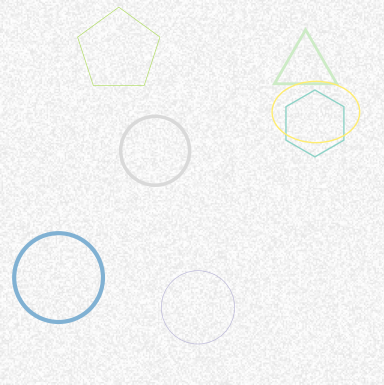[{"shape": "hexagon", "thickness": 1, "radius": 0.43, "center": [0.818, 0.679]}, {"shape": "circle", "thickness": 0.5, "radius": 0.48, "center": [0.514, 0.202]}, {"shape": "circle", "thickness": 3, "radius": 0.58, "center": [0.152, 0.279]}, {"shape": "pentagon", "thickness": 0.5, "radius": 0.56, "center": [0.308, 0.869]}, {"shape": "circle", "thickness": 2.5, "radius": 0.45, "center": [0.403, 0.608]}, {"shape": "triangle", "thickness": 2, "radius": 0.47, "center": [0.794, 0.829]}, {"shape": "oval", "thickness": 1, "radius": 0.57, "center": [0.821, 0.709]}]